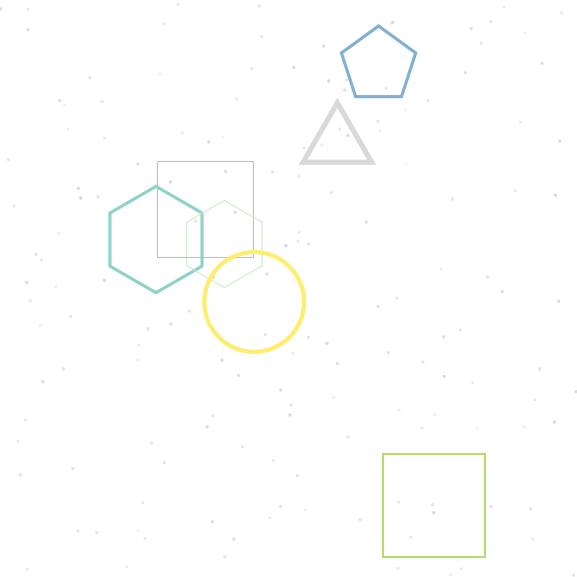[{"shape": "hexagon", "thickness": 1.5, "radius": 0.46, "center": [0.27, 0.584]}, {"shape": "square", "thickness": 0.5, "radius": 0.42, "center": [0.355, 0.638]}, {"shape": "pentagon", "thickness": 1.5, "radius": 0.34, "center": [0.656, 0.887]}, {"shape": "square", "thickness": 1, "radius": 0.44, "center": [0.752, 0.123]}, {"shape": "triangle", "thickness": 2.5, "radius": 0.34, "center": [0.584, 0.752]}, {"shape": "hexagon", "thickness": 0.5, "radius": 0.38, "center": [0.388, 0.577]}, {"shape": "circle", "thickness": 2, "radius": 0.43, "center": [0.44, 0.476]}]